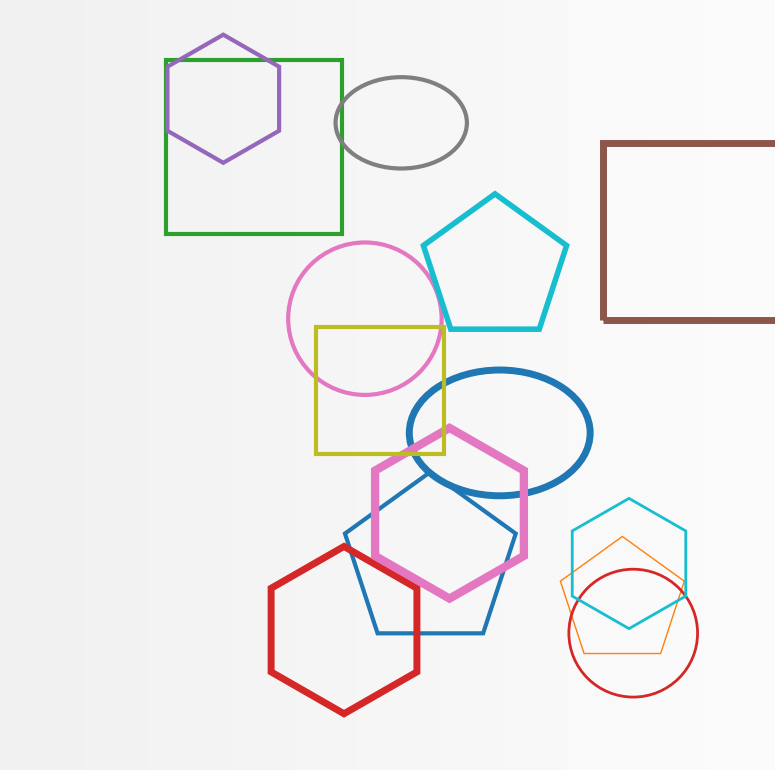[{"shape": "oval", "thickness": 2.5, "radius": 0.58, "center": [0.645, 0.438]}, {"shape": "pentagon", "thickness": 1.5, "radius": 0.58, "center": [0.555, 0.271]}, {"shape": "pentagon", "thickness": 0.5, "radius": 0.42, "center": [0.803, 0.219]}, {"shape": "square", "thickness": 1.5, "radius": 0.57, "center": [0.328, 0.809]}, {"shape": "circle", "thickness": 1, "radius": 0.42, "center": [0.817, 0.178]}, {"shape": "hexagon", "thickness": 2.5, "radius": 0.54, "center": [0.444, 0.182]}, {"shape": "hexagon", "thickness": 1.5, "radius": 0.42, "center": [0.288, 0.872]}, {"shape": "square", "thickness": 2.5, "radius": 0.57, "center": [0.892, 0.699]}, {"shape": "hexagon", "thickness": 3, "radius": 0.55, "center": [0.58, 0.333]}, {"shape": "circle", "thickness": 1.5, "radius": 0.49, "center": [0.471, 0.586]}, {"shape": "oval", "thickness": 1.5, "radius": 0.42, "center": [0.518, 0.84]}, {"shape": "square", "thickness": 1.5, "radius": 0.41, "center": [0.491, 0.493]}, {"shape": "hexagon", "thickness": 1, "radius": 0.42, "center": [0.812, 0.268]}, {"shape": "pentagon", "thickness": 2, "radius": 0.49, "center": [0.639, 0.651]}]